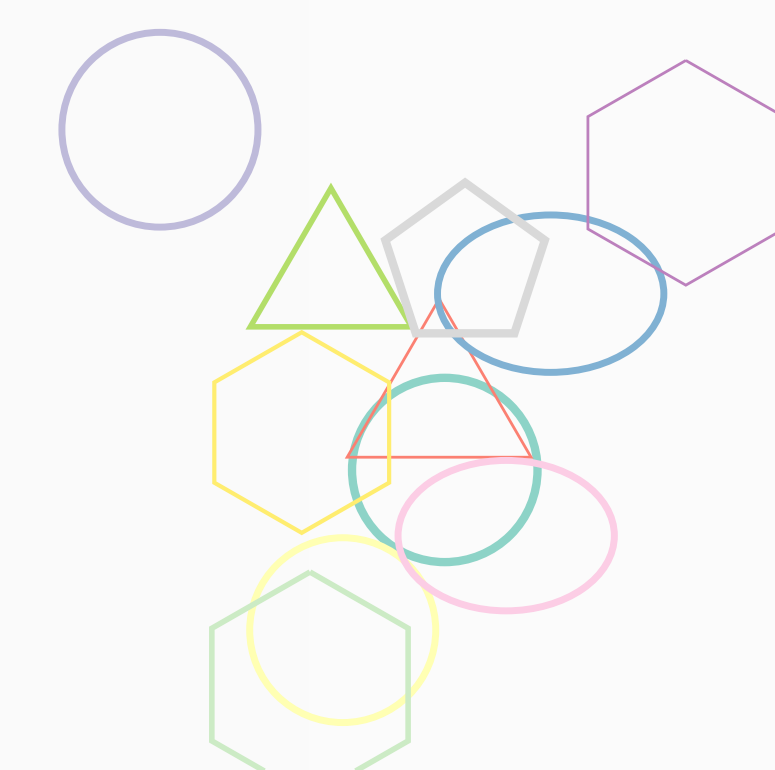[{"shape": "circle", "thickness": 3, "radius": 0.6, "center": [0.574, 0.39]}, {"shape": "circle", "thickness": 2.5, "radius": 0.6, "center": [0.442, 0.182]}, {"shape": "circle", "thickness": 2.5, "radius": 0.63, "center": [0.206, 0.832]}, {"shape": "triangle", "thickness": 1, "radius": 0.69, "center": [0.567, 0.475]}, {"shape": "oval", "thickness": 2.5, "radius": 0.73, "center": [0.711, 0.619]}, {"shape": "triangle", "thickness": 2, "radius": 0.6, "center": [0.427, 0.636]}, {"shape": "oval", "thickness": 2.5, "radius": 0.7, "center": [0.653, 0.304]}, {"shape": "pentagon", "thickness": 3, "radius": 0.54, "center": [0.6, 0.655]}, {"shape": "hexagon", "thickness": 1, "radius": 0.73, "center": [0.885, 0.776]}, {"shape": "hexagon", "thickness": 2, "radius": 0.73, "center": [0.4, 0.111]}, {"shape": "hexagon", "thickness": 1.5, "radius": 0.65, "center": [0.389, 0.438]}]